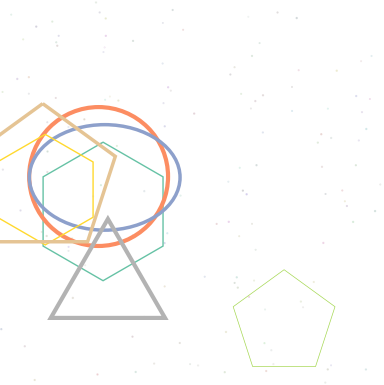[{"shape": "hexagon", "thickness": 1, "radius": 0.9, "center": [0.268, 0.451]}, {"shape": "circle", "thickness": 3, "radius": 0.9, "center": [0.256, 0.541]}, {"shape": "oval", "thickness": 2.5, "radius": 0.98, "center": [0.272, 0.539]}, {"shape": "pentagon", "thickness": 0.5, "radius": 0.7, "center": [0.738, 0.16]}, {"shape": "hexagon", "thickness": 1, "radius": 0.72, "center": [0.117, 0.507]}, {"shape": "pentagon", "thickness": 2.5, "radius": 0.99, "center": [0.111, 0.533]}, {"shape": "triangle", "thickness": 3, "radius": 0.86, "center": [0.28, 0.26]}]